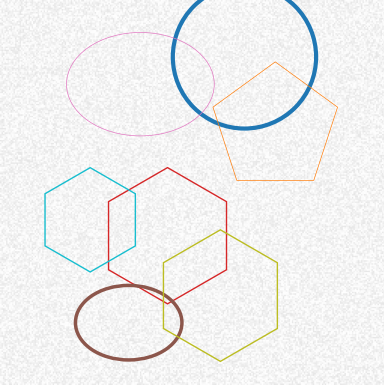[{"shape": "circle", "thickness": 3, "radius": 0.93, "center": [0.635, 0.852]}, {"shape": "pentagon", "thickness": 0.5, "radius": 0.85, "center": [0.715, 0.669]}, {"shape": "hexagon", "thickness": 1, "radius": 0.88, "center": [0.435, 0.388]}, {"shape": "oval", "thickness": 2.5, "radius": 0.69, "center": [0.334, 0.162]}, {"shape": "oval", "thickness": 0.5, "radius": 0.96, "center": [0.365, 0.781]}, {"shape": "hexagon", "thickness": 1, "radius": 0.85, "center": [0.572, 0.232]}, {"shape": "hexagon", "thickness": 1, "radius": 0.68, "center": [0.234, 0.429]}]